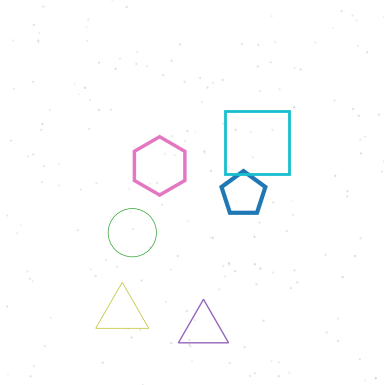[{"shape": "pentagon", "thickness": 3, "radius": 0.3, "center": [0.632, 0.496]}, {"shape": "circle", "thickness": 0.5, "radius": 0.31, "center": [0.344, 0.396]}, {"shape": "triangle", "thickness": 1, "radius": 0.38, "center": [0.529, 0.147]}, {"shape": "hexagon", "thickness": 2.5, "radius": 0.38, "center": [0.415, 0.569]}, {"shape": "triangle", "thickness": 0.5, "radius": 0.4, "center": [0.317, 0.187]}, {"shape": "square", "thickness": 2, "radius": 0.41, "center": [0.667, 0.629]}]